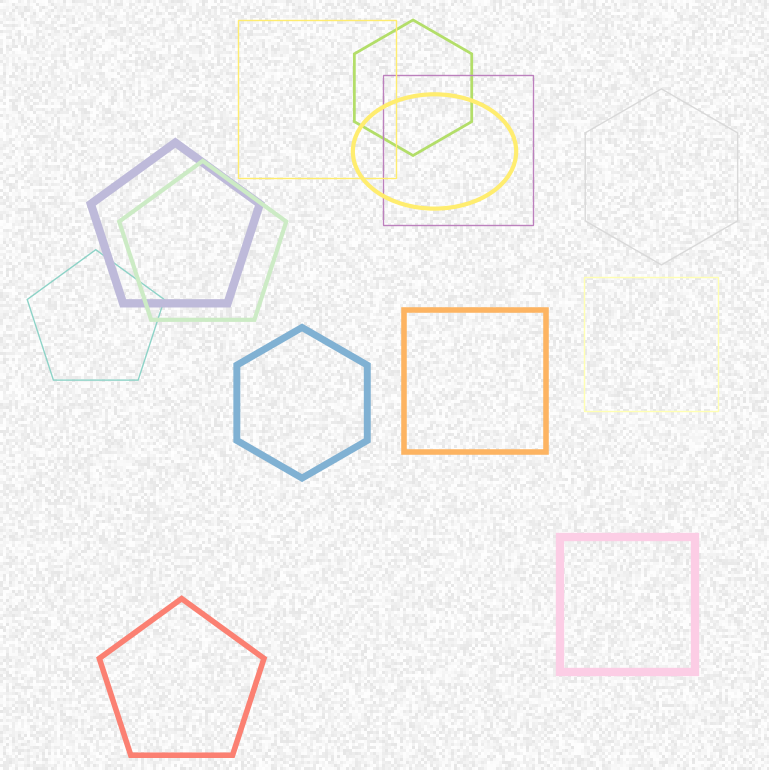[{"shape": "pentagon", "thickness": 0.5, "radius": 0.47, "center": [0.124, 0.582]}, {"shape": "square", "thickness": 0.5, "radius": 0.44, "center": [0.846, 0.553]}, {"shape": "pentagon", "thickness": 3, "radius": 0.58, "center": [0.228, 0.699]}, {"shape": "pentagon", "thickness": 2, "radius": 0.56, "center": [0.236, 0.11]}, {"shape": "hexagon", "thickness": 2.5, "radius": 0.49, "center": [0.392, 0.477]}, {"shape": "square", "thickness": 2, "radius": 0.46, "center": [0.617, 0.506]}, {"shape": "hexagon", "thickness": 1, "radius": 0.44, "center": [0.536, 0.886]}, {"shape": "square", "thickness": 3, "radius": 0.44, "center": [0.815, 0.215]}, {"shape": "hexagon", "thickness": 0.5, "radius": 0.57, "center": [0.859, 0.77]}, {"shape": "square", "thickness": 0.5, "radius": 0.49, "center": [0.595, 0.805]}, {"shape": "pentagon", "thickness": 1.5, "radius": 0.57, "center": [0.263, 0.677]}, {"shape": "square", "thickness": 0.5, "radius": 0.51, "center": [0.412, 0.871]}, {"shape": "oval", "thickness": 1.5, "radius": 0.53, "center": [0.564, 0.803]}]